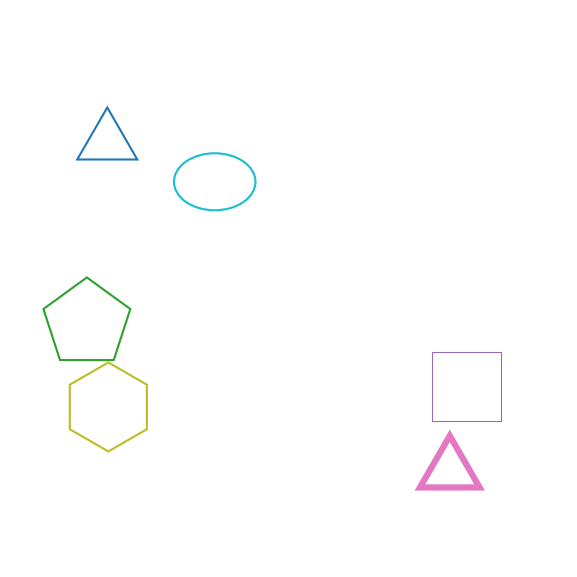[{"shape": "triangle", "thickness": 1, "radius": 0.3, "center": [0.186, 0.753]}, {"shape": "pentagon", "thickness": 1, "radius": 0.4, "center": [0.15, 0.44]}, {"shape": "square", "thickness": 0.5, "radius": 0.3, "center": [0.808, 0.331]}, {"shape": "triangle", "thickness": 3, "radius": 0.3, "center": [0.779, 0.185]}, {"shape": "hexagon", "thickness": 1, "radius": 0.39, "center": [0.188, 0.294]}, {"shape": "oval", "thickness": 1, "radius": 0.35, "center": [0.372, 0.684]}]